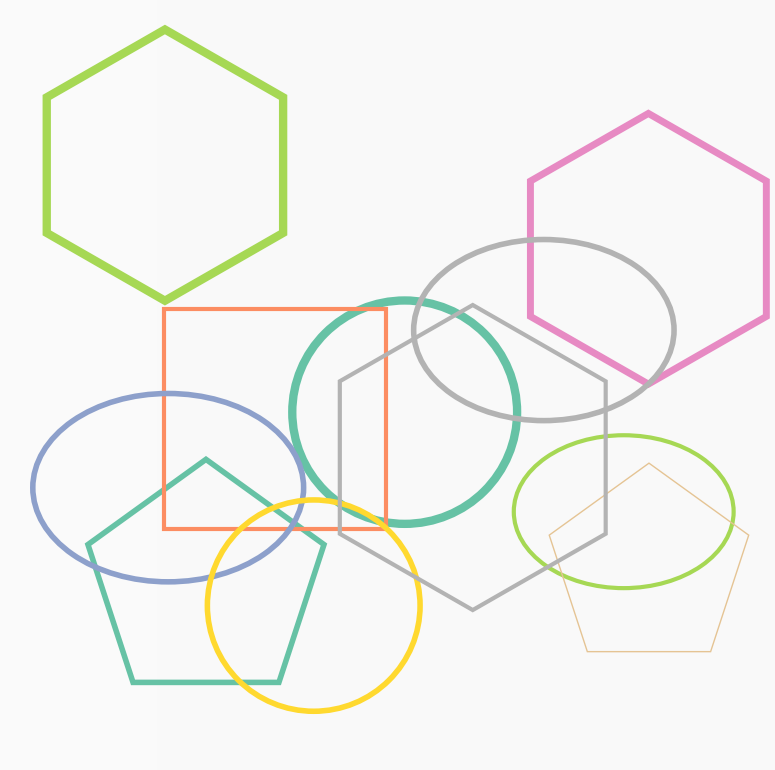[{"shape": "circle", "thickness": 3, "radius": 0.73, "center": [0.522, 0.465]}, {"shape": "pentagon", "thickness": 2, "radius": 0.8, "center": [0.266, 0.243]}, {"shape": "square", "thickness": 1.5, "radius": 0.71, "center": [0.355, 0.455]}, {"shape": "oval", "thickness": 2, "radius": 0.87, "center": [0.217, 0.367]}, {"shape": "hexagon", "thickness": 2.5, "radius": 0.88, "center": [0.837, 0.677]}, {"shape": "oval", "thickness": 1.5, "radius": 0.71, "center": [0.805, 0.335]}, {"shape": "hexagon", "thickness": 3, "radius": 0.88, "center": [0.213, 0.786]}, {"shape": "circle", "thickness": 2, "radius": 0.69, "center": [0.405, 0.214]}, {"shape": "pentagon", "thickness": 0.5, "radius": 0.68, "center": [0.837, 0.263]}, {"shape": "oval", "thickness": 2, "radius": 0.84, "center": [0.702, 0.571]}, {"shape": "hexagon", "thickness": 1.5, "radius": 0.99, "center": [0.61, 0.406]}]